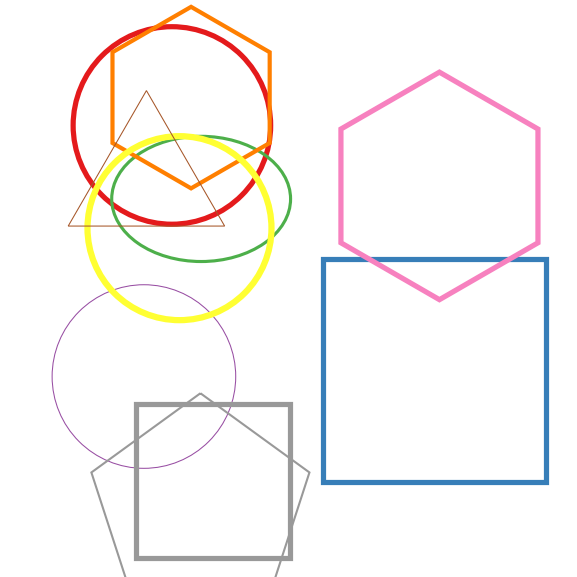[{"shape": "circle", "thickness": 2.5, "radius": 0.86, "center": [0.298, 0.782]}, {"shape": "square", "thickness": 2.5, "radius": 0.97, "center": [0.752, 0.358]}, {"shape": "oval", "thickness": 1.5, "radius": 0.77, "center": [0.348, 0.655]}, {"shape": "circle", "thickness": 0.5, "radius": 0.79, "center": [0.249, 0.347]}, {"shape": "hexagon", "thickness": 2, "radius": 0.79, "center": [0.331, 0.83]}, {"shape": "circle", "thickness": 3, "radius": 0.8, "center": [0.311, 0.604]}, {"shape": "triangle", "thickness": 0.5, "radius": 0.78, "center": [0.254, 0.686]}, {"shape": "hexagon", "thickness": 2.5, "radius": 0.98, "center": [0.761, 0.677]}, {"shape": "square", "thickness": 2.5, "radius": 0.67, "center": [0.369, 0.166]}, {"shape": "pentagon", "thickness": 1, "radius": 0.99, "center": [0.347, 0.12]}]